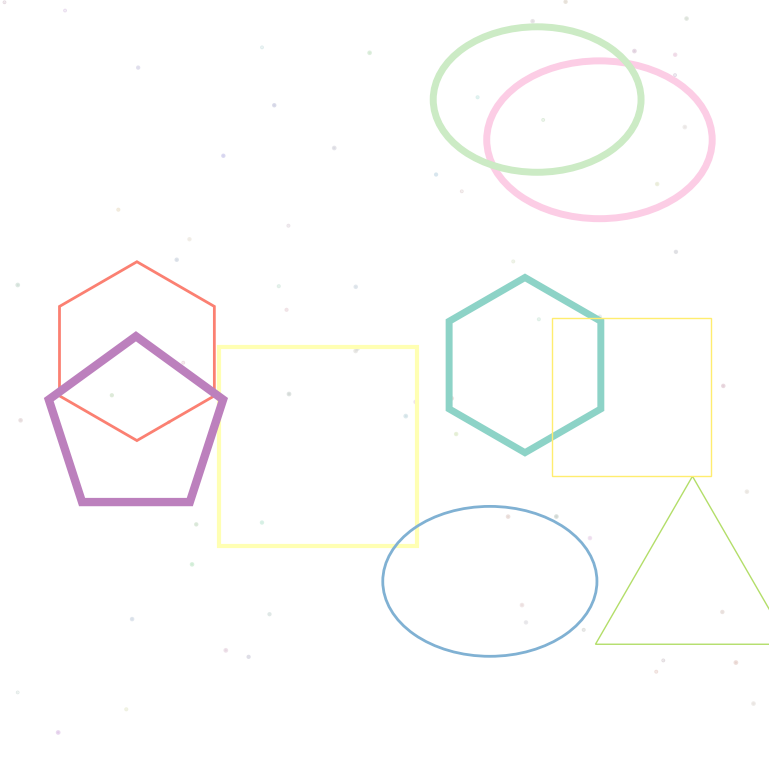[{"shape": "hexagon", "thickness": 2.5, "radius": 0.57, "center": [0.682, 0.526]}, {"shape": "square", "thickness": 1.5, "radius": 0.64, "center": [0.413, 0.42]}, {"shape": "hexagon", "thickness": 1, "radius": 0.58, "center": [0.178, 0.544]}, {"shape": "oval", "thickness": 1, "radius": 0.7, "center": [0.636, 0.245]}, {"shape": "triangle", "thickness": 0.5, "radius": 0.73, "center": [0.899, 0.236]}, {"shape": "oval", "thickness": 2.5, "radius": 0.73, "center": [0.779, 0.818]}, {"shape": "pentagon", "thickness": 3, "radius": 0.6, "center": [0.177, 0.444]}, {"shape": "oval", "thickness": 2.5, "radius": 0.67, "center": [0.698, 0.871]}, {"shape": "square", "thickness": 0.5, "radius": 0.51, "center": [0.82, 0.485]}]